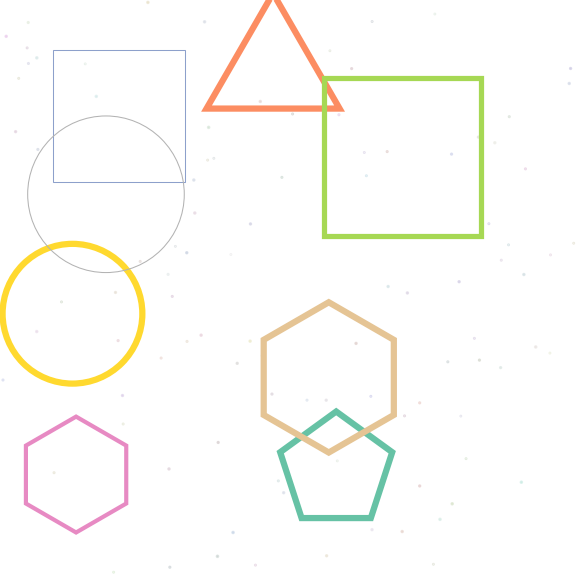[{"shape": "pentagon", "thickness": 3, "radius": 0.51, "center": [0.582, 0.185]}, {"shape": "triangle", "thickness": 3, "radius": 0.67, "center": [0.473, 0.878]}, {"shape": "square", "thickness": 0.5, "radius": 0.57, "center": [0.206, 0.799]}, {"shape": "hexagon", "thickness": 2, "radius": 0.5, "center": [0.132, 0.177]}, {"shape": "square", "thickness": 2.5, "radius": 0.68, "center": [0.697, 0.727]}, {"shape": "circle", "thickness": 3, "radius": 0.6, "center": [0.125, 0.456]}, {"shape": "hexagon", "thickness": 3, "radius": 0.65, "center": [0.569, 0.346]}, {"shape": "circle", "thickness": 0.5, "radius": 0.68, "center": [0.184, 0.663]}]